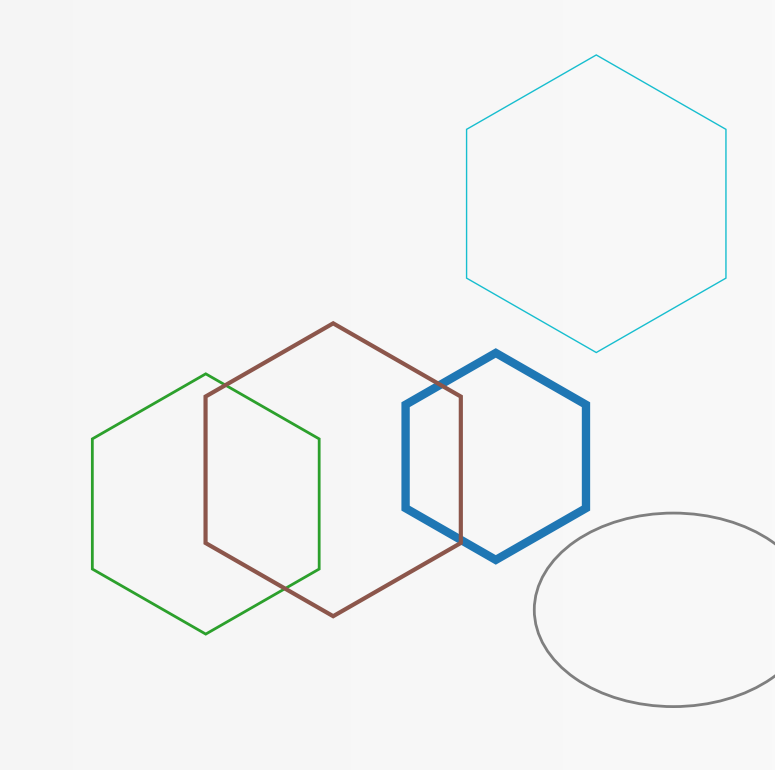[{"shape": "hexagon", "thickness": 3, "radius": 0.67, "center": [0.64, 0.407]}, {"shape": "hexagon", "thickness": 1, "radius": 0.84, "center": [0.265, 0.346]}, {"shape": "hexagon", "thickness": 1.5, "radius": 0.95, "center": [0.43, 0.39]}, {"shape": "oval", "thickness": 1, "radius": 0.9, "center": [0.869, 0.208]}, {"shape": "hexagon", "thickness": 0.5, "radius": 0.97, "center": [0.769, 0.735]}]